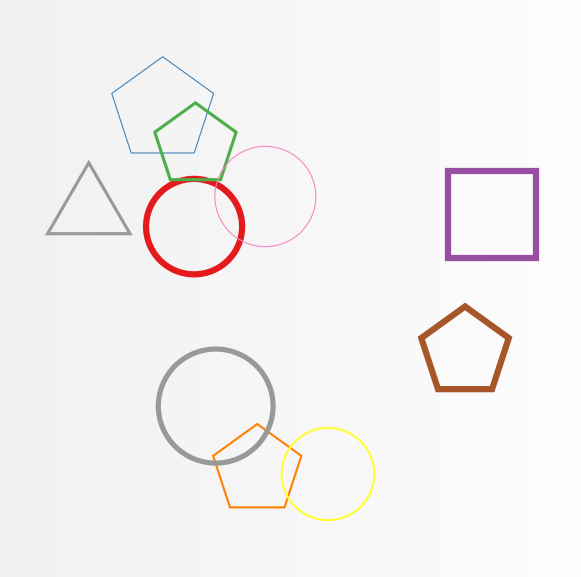[{"shape": "circle", "thickness": 3, "radius": 0.41, "center": [0.334, 0.607]}, {"shape": "pentagon", "thickness": 0.5, "radius": 0.46, "center": [0.28, 0.809]}, {"shape": "pentagon", "thickness": 1.5, "radius": 0.37, "center": [0.336, 0.748]}, {"shape": "square", "thickness": 3, "radius": 0.38, "center": [0.846, 0.628]}, {"shape": "pentagon", "thickness": 1, "radius": 0.4, "center": [0.443, 0.185]}, {"shape": "circle", "thickness": 1, "radius": 0.4, "center": [0.564, 0.178]}, {"shape": "pentagon", "thickness": 3, "radius": 0.4, "center": [0.8, 0.389]}, {"shape": "circle", "thickness": 0.5, "radius": 0.43, "center": [0.457, 0.659]}, {"shape": "triangle", "thickness": 1.5, "radius": 0.41, "center": [0.153, 0.635]}, {"shape": "circle", "thickness": 2.5, "radius": 0.49, "center": [0.371, 0.296]}]